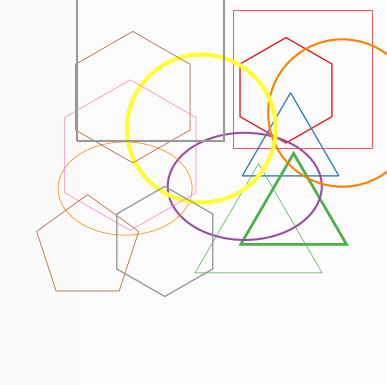[{"shape": "square", "thickness": 0.5, "radius": 0.9, "center": [0.78, 0.795]}, {"shape": "hexagon", "thickness": 1, "radius": 0.68, "center": [0.738, 0.765]}, {"shape": "triangle", "thickness": 1, "radius": 0.72, "center": [0.75, 0.615]}, {"shape": "triangle", "thickness": 2, "radius": 0.79, "center": [0.758, 0.444]}, {"shape": "triangle", "thickness": 0.5, "radius": 0.95, "center": [0.667, 0.386]}, {"shape": "oval", "thickness": 1.5, "radius": 0.99, "center": [0.632, 0.516]}, {"shape": "circle", "thickness": 1.5, "radius": 0.96, "center": [0.883, 0.706]}, {"shape": "oval", "thickness": 0.5, "radius": 0.86, "center": [0.323, 0.51]}, {"shape": "circle", "thickness": 3, "radius": 0.96, "center": [0.52, 0.666]}, {"shape": "hexagon", "thickness": 0.5, "radius": 0.85, "center": [0.343, 0.748]}, {"shape": "pentagon", "thickness": 0.5, "radius": 0.69, "center": [0.226, 0.356]}, {"shape": "hexagon", "thickness": 0.5, "radius": 0.98, "center": [0.336, 0.597]}, {"shape": "square", "thickness": 1.5, "radius": 0.95, "center": [0.39, 0.823]}, {"shape": "hexagon", "thickness": 1, "radius": 0.71, "center": [0.425, 0.373]}]